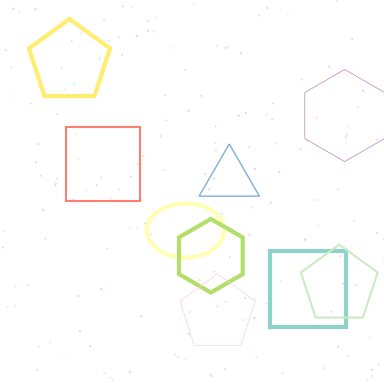[{"shape": "square", "thickness": 3, "radius": 0.49, "center": [0.801, 0.248]}, {"shape": "oval", "thickness": 3, "radius": 0.5, "center": [0.482, 0.401]}, {"shape": "square", "thickness": 1.5, "radius": 0.48, "center": [0.267, 0.573]}, {"shape": "triangle", "thickness": 1, "radius": 0.45, "center": [0.595, 0.536]}, {"shape": "hexagon", "thickness": 3, "radius": 0.48, "center": [0.548, 0.336]}, {"shape": "pentagon", "thickness": 0.5, "radius": 0.51, "center": [0.565, 0.186]}, {"shape": "hexagon", "thickness": 0.5, "radius": 0.6, "center": [0.895, 0.7]}, {"shape": "pentagon", "thickness": 1.5, "radius": 0.52, "center": [0.881, 0.26]}, {"shape": "pentagon", "thickness": 3, "radius": 0.55, "center": [0.18, 0.84]}]